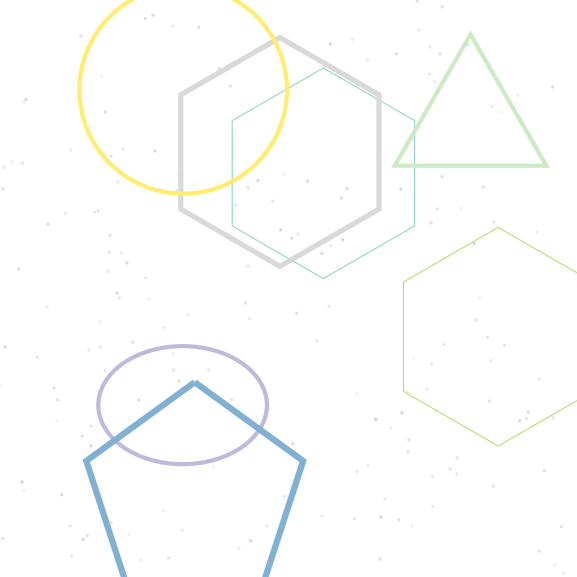[{"shape": "hexagon", "thickness": 0.5, "radius": 0.91, "center": [0.56, 0.699]}, {"shape": "oval", "thickness": 2, "radius": 0.73, "center": [0.316, 0.298]}, {"shape": "pentagon", "thickness": 3, "radius": 0.99, "center": [0.337, 0.14]}, {"shape": "hexagon", "thickness": 0.5, "radius": 0.95, "center": [0.863, 0.416]}, {"shape": "hexagon", "thickness": 2.5, "radius": 0.99, "center": [0.485, 0.736]}, {"shape": "triangle", "thickness": 2, "radius": 0.76, "center": [0.815, 0.788]}, {"shape": "circle", "thickness": 2, "radius": 0.9, "center": [0.317, 0.843]}]